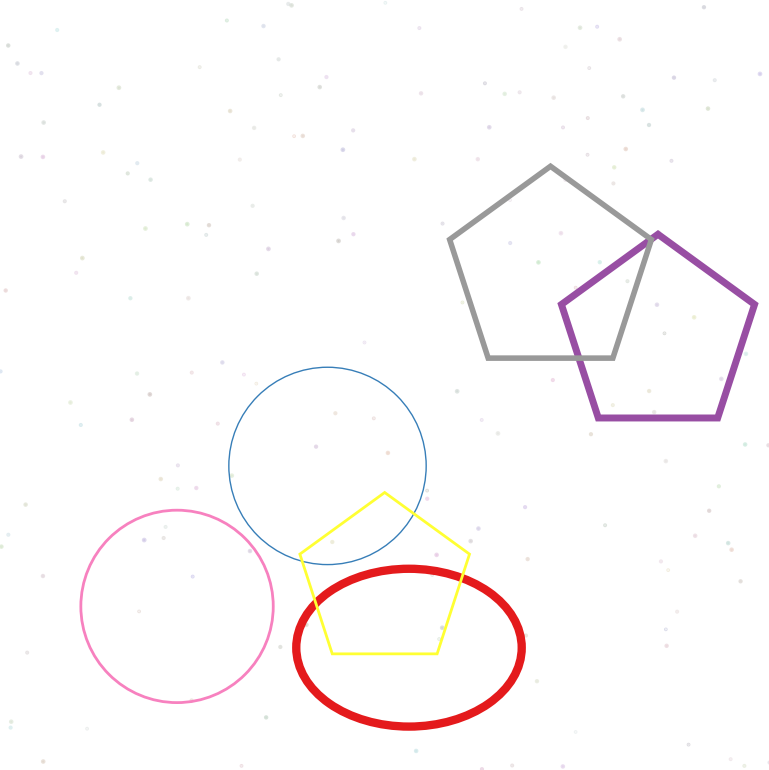[{"shape": "oval", "thickness": 3, "radius": 0.73, "center": [0.531, 0.159]}, {"shape": "circle", "thickness": 0.5, "radius": 0.64, "center": [0.425, 0.395]}, {"shape": "pentagon", "thickness": 2.5, "radius": 0.66, "center": [0.855, 0.564]}, {"shape": "pentagon", "thickness": 1, "radius": 0.58, "center": [0.5, 0.245]}, {"shape": "circle", "thickness": 1, "radius": 0.62, "center": [0.23, 0.212]}, {"shape": "pentagon", "thickness": 2, "radius": 0.69, "center": [0.715, 0.646]}]